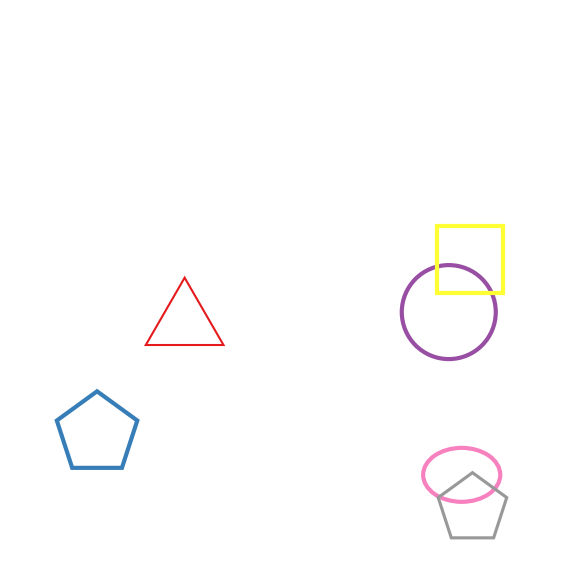[{"shape": "triangle", "thickness": 1, "radius": 0.39, "center": [0.32, 0.441]}, {"shape": "pentagon", "thickness": 2, "radius": 0.37, "center": [0.168, 0.248]}, {"shape": "circle", "thickness": 2, "radius": 0.41, "center": [0.777, 0.459]}, {"shape": "square", "thickness": 2, "radius": 0.29, "center": [0.814, 0.55]}, {"shape": "oval", "thickness": 2, "radius": 0.33, "center": [0.799, 0.177]}, {"shape": "pentagon", "thickness": 1.5, "radius": 0.31, "center": [0.818, 0.118]}]